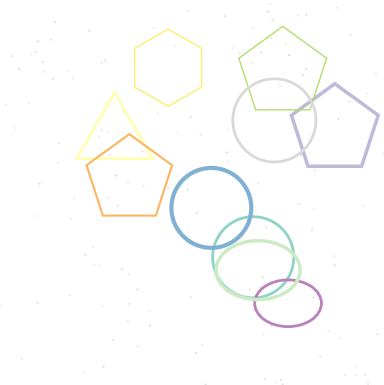[{"shape": "circle", "thickness": 2, "radius": 0.53, "center": [0.658, 0.332]}, {"shape": "triangle", "thickness": 2, "radius": 0.57, "center": [0.298, 0.645]}, {"shape": "pentagon", "thickness": 2.5, "radius": 0.59, "center": [0.87, 0.664]}, {"shape": "circle", "thickness": 3, "radius": 0.52, "center": [0.549, 0.46]}, {"shape": "pentagon", "thickness": 1.5, "radius": 0.58, "center": [0.336, 0.535]}, {"shape": "pentagon", "thickness": 1, "radius": 0.6, "center": [0.734, 0.812]}, {"shape": "circle", "thickness": 2, "radius": 0.54, "center": [0.713, 0.687]}, {"shape": "oval", "thickness": 2, "radius": 0.43, "center": [0.748, 0.212]}, {"shape": "oval", "thickness": 2.5, "radius": 0.55, "center": [0.67, 0.298]}, {"shape": "hexagon", "thickness": 1, "radius": 0.5, "center": [0.437, 0.824]}]